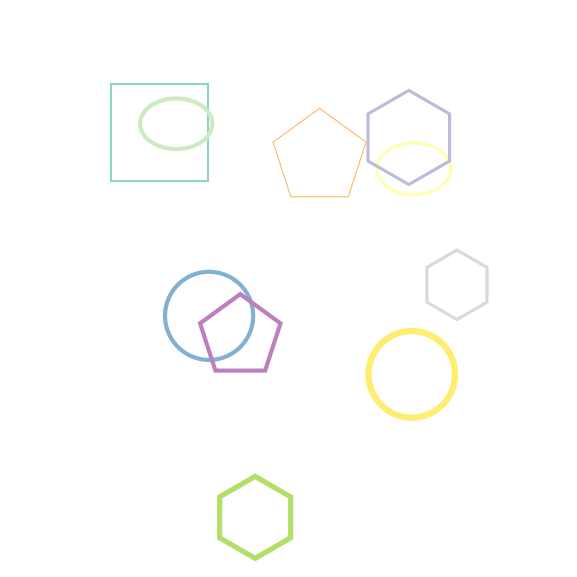[{"shape": "square", "thickness": 1, "radius": 0.42, "center": [0.276, 0.77]}, {"shape": "oval", "thickness": 1.5, "radius": 0.32, "center": [0.717, 0.707]}, {"shape": "hexagon", "thickness": 1.5, "radius": 0.41, "center": [0.708, 0.761]}, {"shape": "circle", "thickness": 2, "radius": 0.38, "center": [0.362, 0.452]}, {"shape": "pentagon", "thickness": 0.5, "radius": 0.42, "center": [0.553, 0.727]}, {"shape": "hexagon", "thickness": 2.5, "radius": 0.35, "center": [0.442, 0.103]}, {"shape": "hexagon", "thickness": 1.5, "radius": 0.3, "center": [0.791, 0.506]}, {"shape": "pentagon", "thickness": 2, "radius": 0.37, "center": [0.416, 0.417]}, {"shape": "oval", "thickness": 2, "radius": 0.31, "center": [0.305, 0.785]}, {"shape": "circle", "thickness": 3, "radius": 0.37, "center": [0.713, 0.351]}]